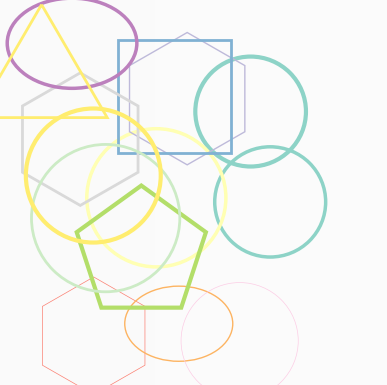[{"shape": "circle", "thickness": 2.5, "radius": 0.72, "center": [0.697, 0.476]}, {"shape": "circle", "thickness": 3, "radius": 0.71, "center": [0.647, 0.71]}, {"shape": "circle", "thickness": 2.5, "radius": 0.9, "center": [0.403, 0.486]}, {"shape": "hexagon", "thickness": 1, "radius": 0.86, "center": [0.483, 0.744]}, {"shape": "hexagon", "thickness": 0.5, "radius": 0.76, "center": [0.242, 0.128]}, {"shape": "square", "thickness": 2, "radius": 0.73, "center": [0.451, 0.75]}, {"shape": "oval", "thickness": 1, "radius": 0.7, "center": [0.461, 0.159]}, {"shape": "pentagon", "thickness": 3, "radius": 0.88, "center": [0.365, 0.343]}, {"shape": "circle", "thickness": 0.5, "radius": 0.76, "center": [0.618, 0.115]}, {"shape": "hexagon", "thickness": 2, "radius": 0.86, "center": [0.207, 0.639]}, {"shape": "oval", "thickness": 2.5, "radius": 0.84, "center": [0.186, 0.888]}, {"shape": "circle", "thickness": 2, "radius": 0.96, "center": [0.273, 0.433]}, {"shape": "triangle", "thickness": 2, "radius": 0.98, "center": [0.107, 0.792]}, {"shape": "circle", "thickness": 3, "radius": 0.87, "center": [0.241, 0.544]}]